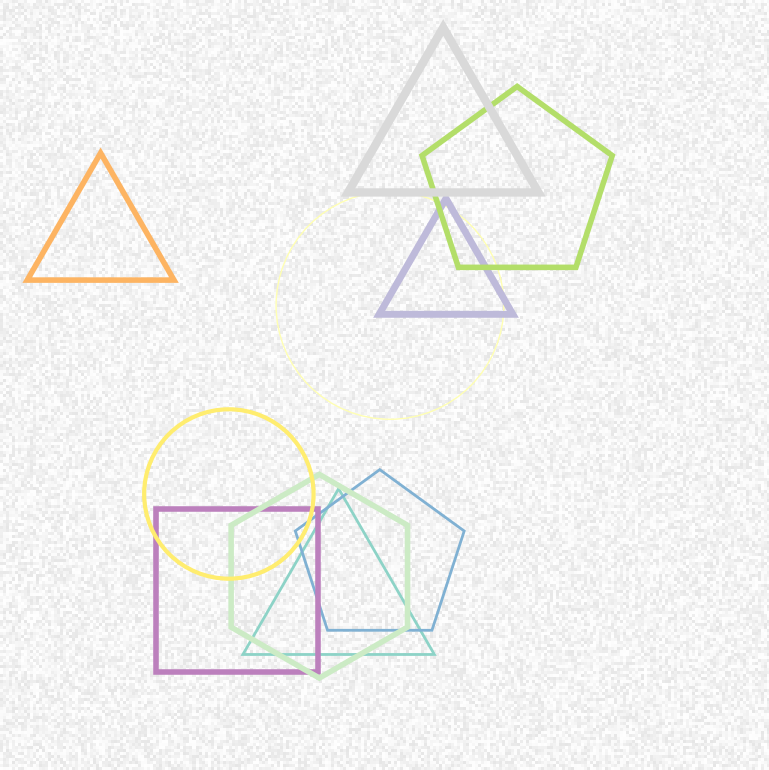[{"shape": "triangle", "thickness": 1, "radius": 0.72, "center": [0.44, 0.222]}, {"shape": "circle", "thickness": 0.5, "radius": 0.74, "center": [0.506, 0.603]}, {"shape": "triangle", "thickness": 2.5, "radius": 0.5, "center": [0.579, 0.642]}, {"shape": "pentagon", "thickness": 1, "radius": 0.58, "center": [0.493, 0.275]}, {"shape": "triangle", "thickness": 2, "radius": 0.55, "center": [0.131, 0.691]}, {"shape": "pentagon", "thickness": 2, "radius": 0.65, "center": [0.672, 0.758]}, {"shape": "triangle", "thickness": 3, "radius": 0.71, "center": [0.576, 0.821]}, {"shape": "square", "thickness": 2, "radius": 0.53, "center": [0.308, 0.233]}, {"shape": "hexagon", "thickness": 2, "radius": 0.66, "center": [0.415, 0.252]}, {"shape": "circle", "thickness": 1.5, "radius": 0.55, "center": [0.297, 0.358]}]